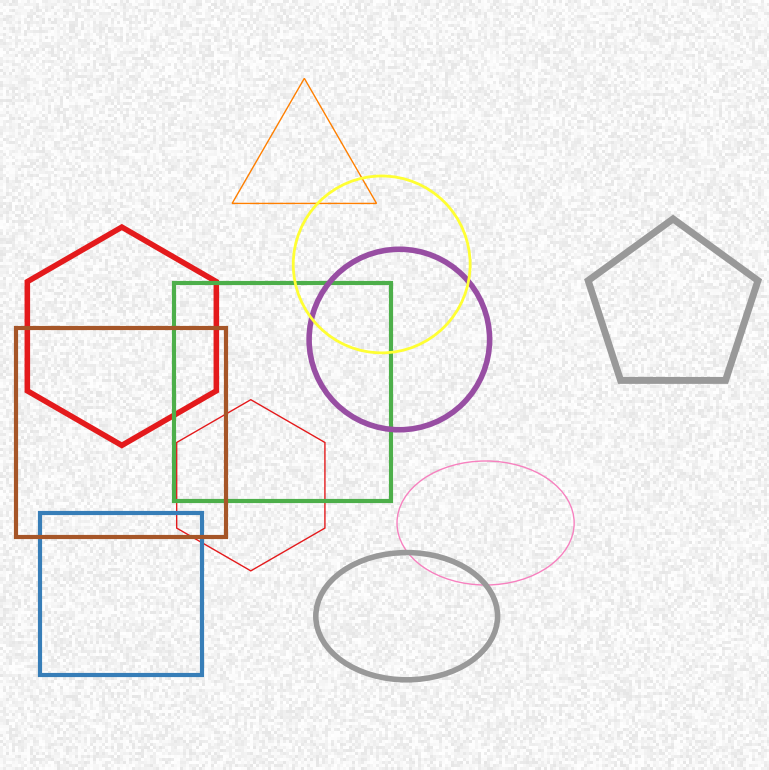[{"shape": "hexagon", "thickness": 0.5, "radius": 0.56, "center": [0.326, 0.37]}, {"shape": "hexagon", "thickness": 2, "radius": 0.71, "center": [0.158, 0.563]}, {"shape": "square", "thickness": 1.5, "radius": 0.53, "center": [0.157, 0.229]}, {"shape": "square", "thickness": 1.5, "radius": 0.71, "center": [0.367, 0.491]}, {"shape": "circle", "thickness": 2, "radius": 0.59, "center": [0.519, 0.559]}, {"shape": "triangle", "thickness": 0.5, "radius": 0.54, "center": [0.395, 0.79]}, {"shape": "circle", "thickness": 1, "radius": 0.57, "center": [0.496, 0.657]}, {"shape": "square", "thickness": 1.5, "radius": 0.68, "center": [0.157, 0.438]}, {"shape": "oval", "thickness": 0.5, "radius": 0.58, "center": [0.631, 0.321]}, {"shape": "oval", "thickness": 2, "radius": 0.59, "center": [0.528, 0.2]}, {"shape": "pentagon", "thickness": 2.5, "radius": 0.58, "center": [0.874, 0.6]}]